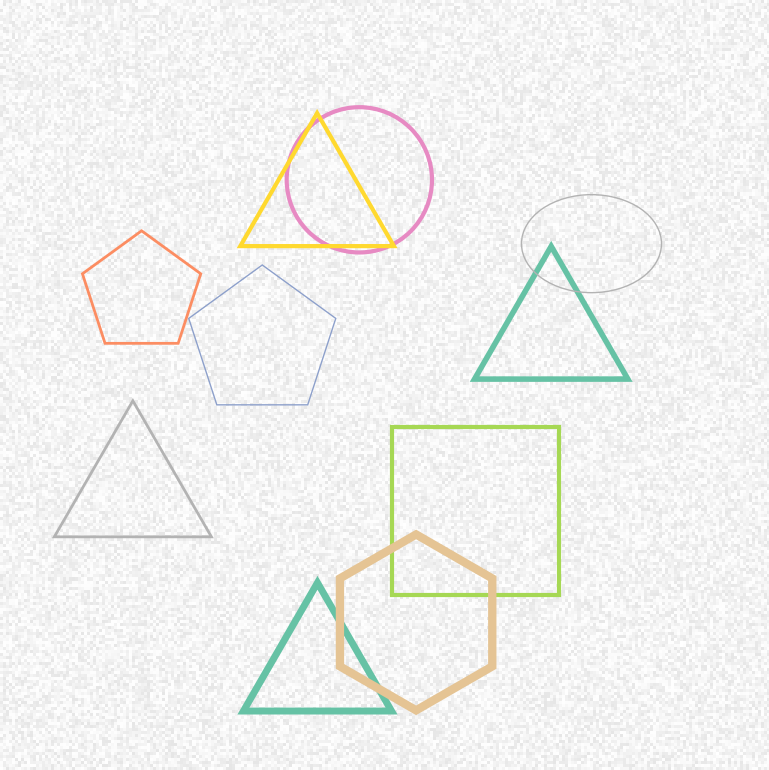[{"shape": "triangle", "thickness": 2, "radius": 0.57, "center": [0.716, 0.565]}, {"shape": "triangle", "thickness": 2.5, "radius": 0.56, "center": [0.412, 0.132]}, {"shape": "pentagon", "thickness": 1, "radius": 0.4, "center": [0.184, 0.619]}, {"shape": "pentagon", "thickness": 0.5, "radius": 0.5, "center": [0.341, 0.555]}, {"shape": "circle", "thickness": 1.5, "radius": 0.47, "center": [0.467, 0.766]}, {"shape": "square", "thickness": 1.5, "radius": 0.54, "center": [0.617, 0.336]}, {"shape": "triangle", "thickness": 1.5, "radius": 0.58, "center": [0.412, 0.738]}, {"shape": "hexagon", "thickness": 3, "radius": 0.57, "center": [0.54, 0.192]}, {"shape": "triangle", "thickness": 1, "radius": 0.59, "center": [0.173, 0.362]}, {"shape": "oval", "thickness": 0.5, "radius": 0.45, "center": [0.768, 0.684]}]